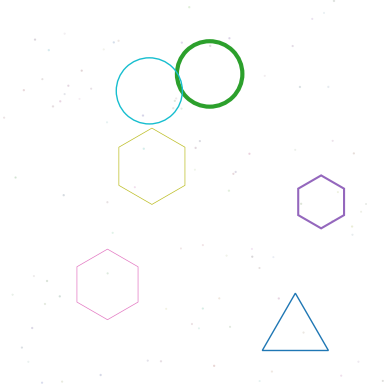[{"shape": "triangle", "thickness": 1, "radius": 0.5, "center": [0.767, 0.139]}, {"shape": "circle", "thickness": 3, "radius": 0.43, "center": [0.545, 0.808]}, {"shape": "hexagon", "thickness": 1.5, "radius": 0.34, "center": [0.834, 0.476]}, {"shape": "hexagon", "thickness": 0.5, "radius": 0.46, "center": [0.279, 0.261]}, {"shape": "hexagon", "thickness": 0.5, "radius": 0.5, "center": [0.395, 0.568]}, {"shape": "circle", "thickness": 1, "radius": 0.43, "center": [0.388, 0.764]}]